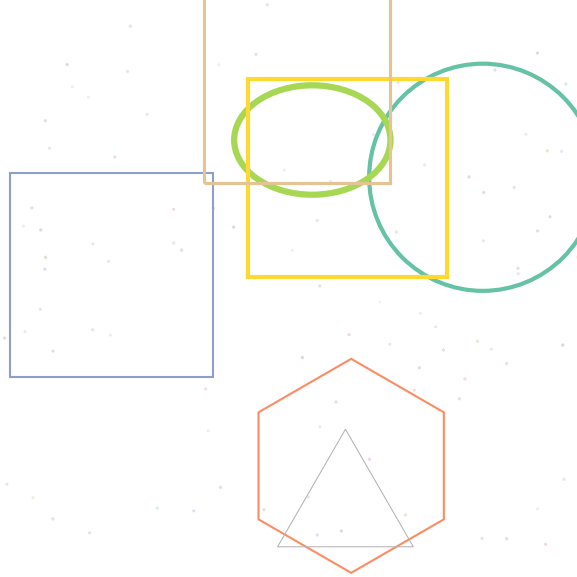[{"shape": "circle", "thickness": 2, "radius": 0.98, "center": [0.836, 0.692]}, {"shape": "hexagon", "thickness": 1, "radius": 0.93, "center": [0.608, 0.193]}, {"shape": "square", "thickness": 1, "radius": 0.88, "center": [0.193, 0.523]}, {"shape": "oval", "thickness": 3, "radius": 0.68, "center": [0.541, 0.757]}, {"shape": "square", "thickness": 2, "radius": 0.86, "center": [0.602, 0.69]}, {"shape": "square", "thickness": 1.5, "radius": 0.8, "center": [0.514, 0.843]}, {"shape": "triangle", "thickness": 0.5, "radius": 0.68, "center": [0.598, 0.12]}]